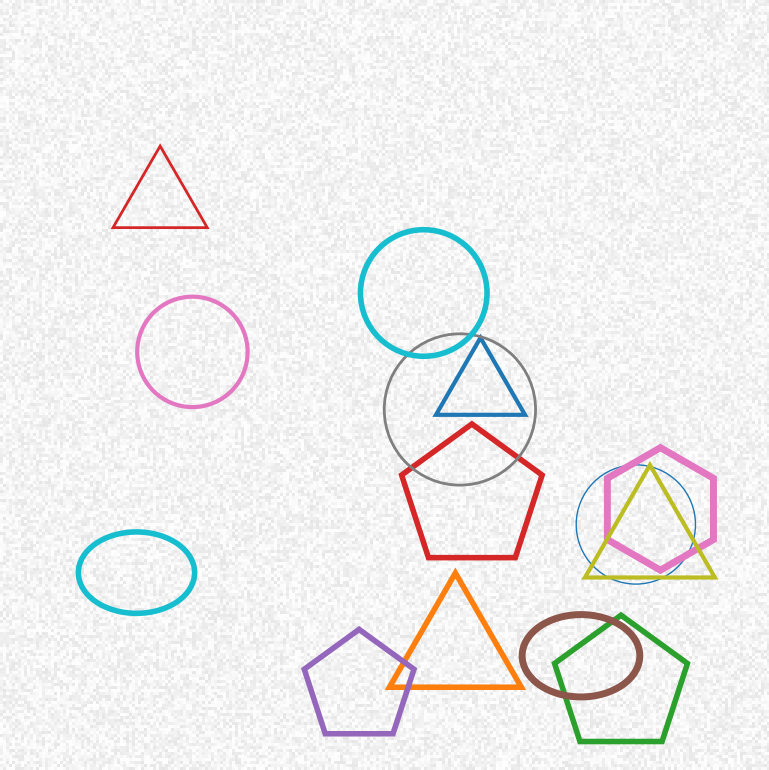[{"shape": "triangle", "thickness": 1.5, "radius": 0.33, "center": [0.624, 0.495]}, {"shape": "circle", "thickness": 0.5, "radius": 0.39, "center": [0.826, 0.319]}, {"shape": "triangle", "thickness": 2, "radius": 0.49, "center": [0.591, 0.157]}, {"shape": "pentagon", "thickness": 2, "radius": 0.45, "center": [0.807, 0.11]}, {"shape": "pentagon", "thickness": 2, "radius": 0.48, "center": [0.613, 0.353]}, {"shape": "triangle", "thickness": 1, "radius": 0.35, "center": [0.208, 0.74]}, {"shape": "pentagon", "thickness": 2, "radius": 0.37, "center": [0.466, 0.108]}, {"shape": "oval", "thickness": 2.5, "radius": 0.38, "center": [0.755, 0.148]}, {"shape": "circle", "thickness": 1.5, "radius": 0.36, "center": [0.25, 0.543]}, {"shape": "hexagon", "thickness": 2.5, "radius": 0.4, "center": [0.858, 0.339]}, {"shape": "circle", "thickness": 1, "radius": 0.49, "center": [0.597, 0.468]}, {"shape": "triangle", "thickness": 1.5, "radius": 0.49, "center": [0.844, 0.299]}, {"shape": "circle", "thickness": 2, "radius": 0.41, "center": [0.55, 0.619]}, {"shape": "oval", "thickness": 2, "radius": 0.38, "center": [0.177, 0.256]}]